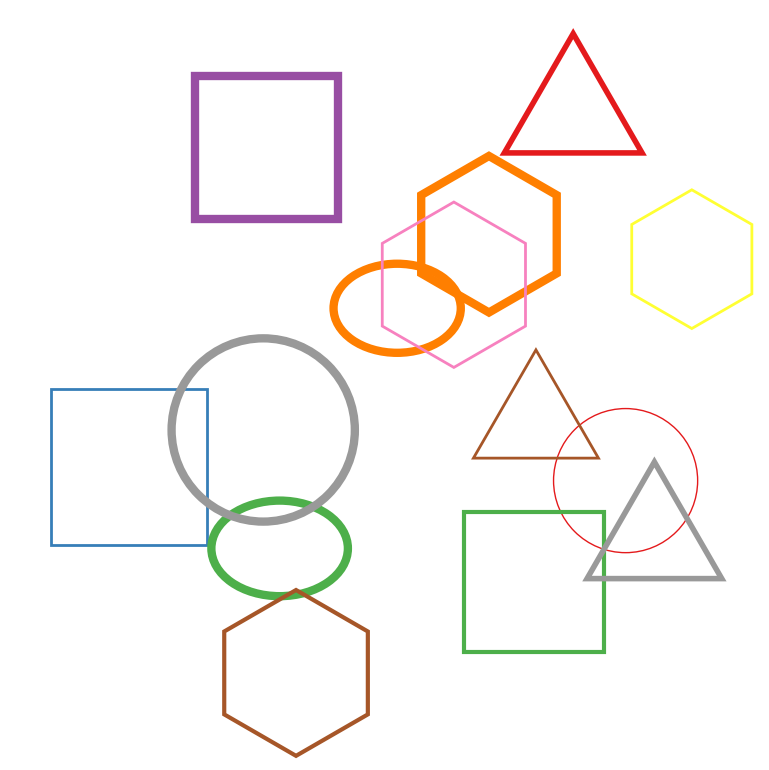[{"shape": "circle", "thickness": 0.5, "radius": 0.47, "center": [0.812, 0.376]}, {"shape": "triangle", "thickness": 2, "radius": 0.52, "center": [0.744, 0.853]}, {"shape": "square", "thickness": 1, "radius": 0.51, "center": [0.168, 0.393]}, {"shape": "square", "thickness": 1.5, "radius": 0.45, "center": [0.693, 0.244]}, {"shape": "oval", "thickness": 3, "radius": 0.44, "center": [0.363, 0.288]}, {"shape": "square", "thickness": 3, "radius": 0.46, "center": [0.346, 0.809]}, {"shape": "hexagon", "thickness": 3, "radius": 0.51, "center": [0.635, 0.696]}, {"shape": "oval", "thickness": 3, "radius": 0.41, "center": [0.516, 0.6]}, {"shape": "hexagon", "thickness": 1, "radius": 0.45, "center": [0.898, 0.663]}, {"shape": "triangle", "thickness": 1, "radius": 0.47, "center": [0.696, 0.452]}, {"shape": "hexagon", "thickness": 1.5, "radius": 0.54, "center": [0.384, 0.126]}, {"shape": "hexagon", "thickness": 1, "radius": 0.54, "center": [0.589, 0.63]}, {"shape": "triangle", "thickness": 2, "radius": 0.5, "center": [0.85, 0.299]}, {"shape": "circle", "thickness": 3, "radius": 0.6, "center": [0.342, 0.442]}]